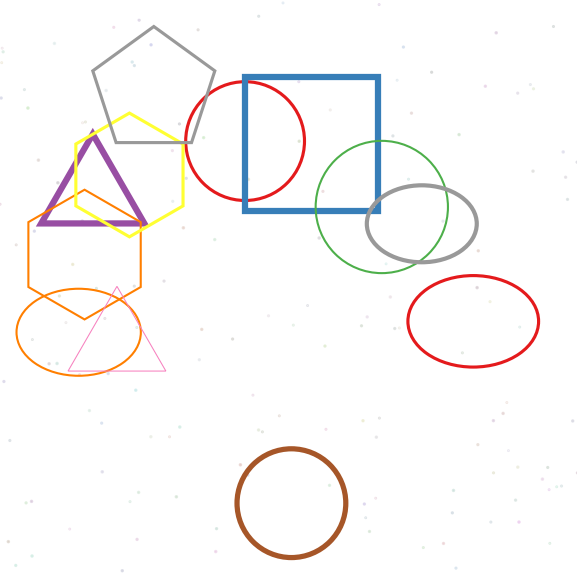[{"shape": "oval", "thickness": 1.5, "radius": 0.57, "center": [0.819, 0.443]}, {"shape": "circle", "thickness": 1.5, "radius": 0.51, "center": [0.424, 0.755]}, {"shape": "square", "thickness": 3, "radius": 0.58, "center": [0.539, 0.75]}, {"shape": "circle", "thickness": 1, "radius": 0.57, "center": [0.661, 0.641]}, {"shape": "triangle", "thickness": 3, "radius": 0.52, "center": [0.161, 0.664]}, {"shape": "oval", "thickness": 1, "radius": 0.54, "center": [0.136, 0.424]}, {"shape": "hexagon", "thickness": 1, "radius": 0.56, "center": [0.146, 0.558]}, {"shape": "hexagon", "thickness": 1.5, "radius": 0.54, "center": [0.224, 0.696]}, {"shape": "circle", "thickness": 2.5, "radius": 0.47, "center": [0.505, 0.128]}, {"shape": "triangle", "thickness": 0.5, "radius": 0.49, "center": [0.203, 0.405]}, {"shape": "oval", "thickness": 2, "radius": 0.48, "center": [0.73, 0.612]}, {"shape": "pentagon", "thickness": 1.5, "radius": 0.56, "center": [0.266, 0.842]}]